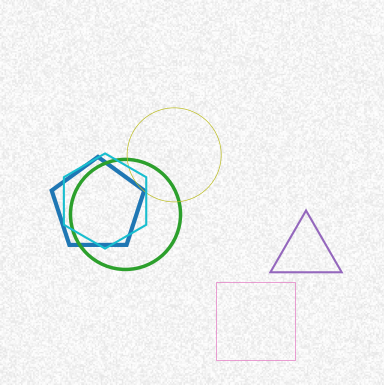[{"shape": "pentagon", "thickness": 3, "radius": 0.63, "center": [0.254, 0.466]}, {"shape": "circle", "thickness": 2.5, "radius": 0.71, "center": [0.326, 0.443]}, {"shape": "triangle", "thickness": 1.5, "radius": 0.53, "center": [0.795, 0.346]}, {"shape": "square", "thickness": 0.5, "radius": 0.51, "center": [0.663, 0.166]}, {"shape": "circle", "thickness": 0.5, "radius": 0.61, "center": [0.452, 0.598]}, {"shape": "hexagon", "thickness": 1.5, "radius": 0.62, "center": [0.273, 0.478]}]